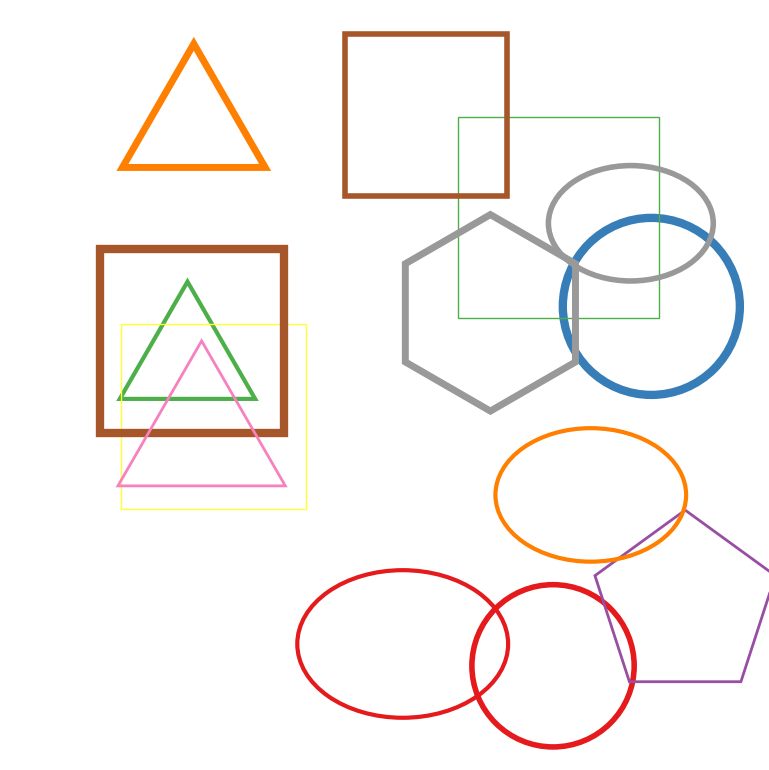[{"shape": "circle", "thickness": 2, "radius": 0.53, "center": [0.718, 0.135]}, {"shape": "oval", "thickness": 1.5, "radius": 0.68, "center": [0.523, 0.164]}, {"shape": "circle", "thickness": 3, "radius": 0.57, "center": [0.846, 0.602]}, {"shape": "square", "thickness": 0.5, "radius": 0.65, "center": [0.725, 0.717]}, {"shape": "triangle", "thickness": 1.5, "radius": 0.51, "center": [0.243, 0.533]}, {"shape": "pentagon", "thickness": 1, "radius": 0.62, "center": [0.89, 0.214]}, {"shape": "oval", "thickness": 1.5, "radius": 0.62, "center": [0.767, 0.357]}, {"shape": "triangle", "thickness": 2.5, "radius": 0.54, "center": [0.252, 0.836]}, {"shape": "square", "thickness": 0.5, "radius": 0.6, "center": [0.277, 0.459]}, {"shape": "square", "thickness": 3, "radius": 0.6, "center": [0.25, 0.557]}, {"shape": "square", "thickness": 2, "radius": 0.53, "center": [0.554, 0.85]}, {"shape": "triangle", "thickness": 1, "radius": 0.63, "center": [0.262, 0.432]}, {"shape": "oval", "thickness": 2, "radius": 0.54, "center": [0.819, 0.71]}, {"shape": "hexagon", "thickness": 2.5, "radius": 0.64, "center": [0.637, 0.594]}]